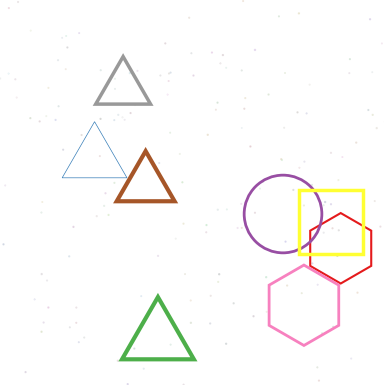[{"shape": "hexagon", "thickness": 1.5, "radius": 0.46, "center": [0.885, 0.355]}, {"shape": "triangle", "thickness": 0.5, "radius": 0.49, "center": [0.246, 0.587]}, {"shape": "triangle", "thickness": 3, "radius": 0.54, "center": [0.41, 0.121]}, {"shape": "circle", "thickness": 2, "radius": 0.5, "center": [0.735, 0.444]}, {"shape": "square", "thickness": 2.5, "radius": 0.41, "center": [0.861, 0.424]}, {"shape": "triangle", "thickness": 3, "radius": 0.43, "center": [0.378, 0.521]}, {"shape": "hexagon", "thickness": 2, "radius": 0.52, "center": [0.789, 0.207]}, {"shape": "triangle", "thickness": 2.5, "radius": 0.41, "center": [0.32, 0.771]}]